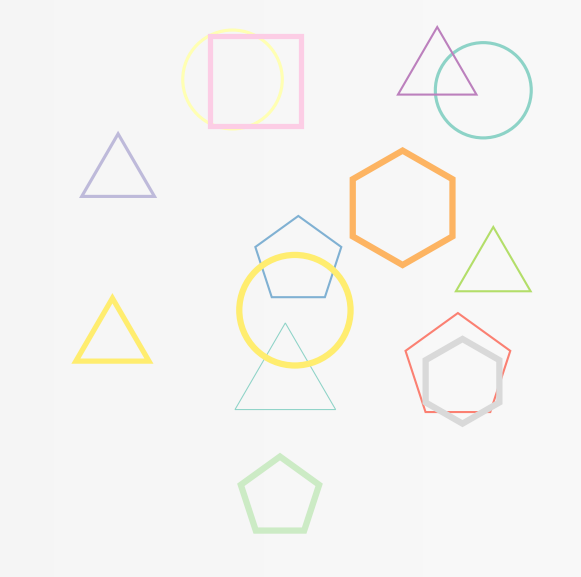[{"shape": "triangle", "thickness": 0.5, "radius": 0.5, "center": [0.491, 0.34]}, {"shape": "circle", "thickness": 1.5, "radius": 0.41, "center": [0.831, 0.843]}, {"shape": "circle", "thickness": 1.5, "radius": 0.43, "center": [0.4, 0.861]}, {"shape": "triangle", "thickness": 1.5, "radius": 0.36, "center": [0.203, 0.695]}, {"shape": "pentagon", "thickness": 1, "radius": 0.47, "center": [0.788, 0.362]}, {"shape": "pentagon", "thickness": 1, "radius": 0.39, "center": [0.513, 0.547]}, {"shape": "hexagon", "thickness": 3, "radius": 0.5, "center": [0.693, 0.639]}, {"shape": "triangle", "thickness": 1, "radius": 0.37, "center": [0.849, 0.532]}, {"shape": "square", "thickness": 2.5, "radius": 0.39, "center": [0.44, 0.859]}, {"shape": "hexagon", "thickness": 3, "radius": 0.37, "center": [0.796, 0.339]}, {"shape": "triangle", "thickness": 1, "radius": 0.39, "center": [0.752, 0.874]}, {"shape": "pentagon", "thickness": 3, "radius": 0.35, "center": [0.482, 0.138]}, {"shape": "circle", "thickness": 3, "radius": 0.48, "center": [0.507, 0.462]}, {"shape": "triangle", "thickness": 2.5, "radius": 0.36, "center": [0.193, 0.41]}]